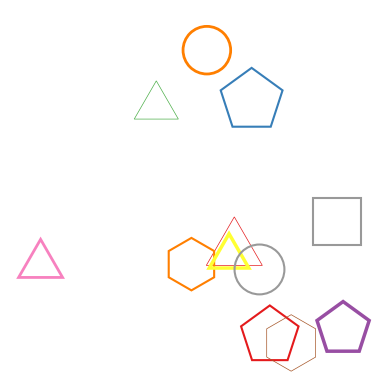[{"shape": "triangle", "thickness": 0.5, "radius": 0.42, "center": [0.609, 0.353]}, {"shape": "pentagon", "thickness": 1.5, "radius": 0.39, "center": [0.701, 0.128]}, {"shape": "pentagon", "thickness": 1.5, "radius": 0.42, "center": [0.654, 0.739]}, {"shape": "triangle", "thickness": 0.5, "radius": 0.33, "center": [0.406, 0.724]}, {"shape": "pentagon", "thickness": 2.5, "radius": 0.36, "center": [0.891, 0.145]}, {"shape": "hexagon", "thickness": 1.5, "radius": 0.34, "center": [0.497, 0.314]}, {"shape": "circle", "thickness": 2, "radius": 0.31, "center": [0.537, 0.87]}, {"shape": "triangle", "thickness": 2.5, "radius": 0.3, "center": [0.595, 0.333]}, {"shape": "hexagon", "thickness": 0.5, "radius": 0.37, "center": [0.756, 0.109]}, {"shape": "triangle", "thickness": 2, "radius": 0.33, "center": [0.105, 0.312]}, {"shape": "circle", "thickness": 1.5, "radius": 0.32, "center": [0.674, 0.3]}, {"shape": "square", "thickness": 1.5, "radius": 0.31, "center": [0.876, 0.424]}]